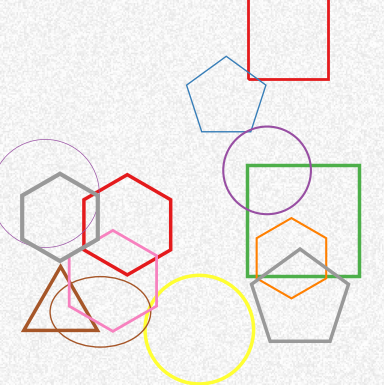[{"shape": "hexagon", "thickness": 2.5, "radius": 0.65, "center": [0.331, 0.416]}, {"shape": "square", "thickness": 2, "radius": 0.52, "center": [0.749, 0.9]}, {"shape": "pentagon", "thickness": 1, "radius": 0.54, "center": [0.588, 0.745]}, {"shape": "square", "thickness": 2.5, "radius": 0.72, "center": [0.787, 0.428]}, {"shape": "circle", "thickness": 0.5, "radius": 0.7, "center": [0.118, 0.498]}, {"shape": "circle", "thickness": 1.5, "radius": 0.57, "center": [0.694, 0.557]}, {"shape": "hexagon", "thickness": 1.5, "radius": 0.52, "center": [0.757, 0.329]}, {"shape": "circle", "thickness": 2.5, "radius": 0.7, "center": [0.518, 0.144]}, {"shape": "triangle", "thickness": 2.5, "radius": 0.55, "center": [0.157, 0.197]}, {"shape": "oval", "thickness": 1, "radius": 0.65, "center": [0.261, 0.19]}, {"shape": "hexagon", "thickness": 2, "radius": 0.66, "center": [0.293, 0.27]}, {"shape": "pentagon", "thickness": 2.5, "radius": 0.66, "center": [0.779, 0.221]}, {"shape": "hexagon", "thickness": 3, "radius": 0.57, "center": [0.156, 0.435]}]